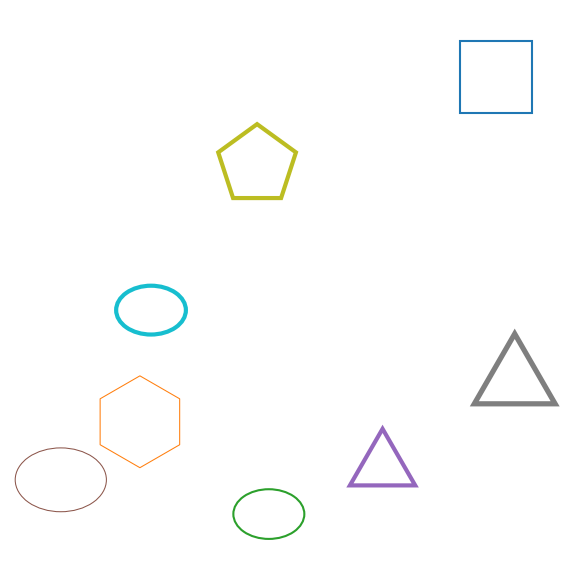[{"shape": "square", "thickness": 1, "radius": 0.31, "center": [0.859, 0.865]}, {"shape": "hexagon", "thickness": 0.5, "radius": 0.4, "center": [0.242, 0.269]}, {"shape": "oval", "thickness": 1, "radius": 0.31, "center": [0.466, 0.109]}, {"shape": "triangle", "thickness": 2, "radius": 0.33, "center": [0.662, 0.191]}, {"shape": "oval", "thickness": 0.5, "radius": 0.39, "center": [0.105, 0.168]}, {"shape": "triangle", "thickness": 2.5, "radius": 0.4, "center": [0.891, 0.34]}, {"shape": "pentagon", "thickness": 2, "radius": 0.35, "center": [0.445, 0.713]}, {"shape": "oval", "thickness": 2, "radius": 0.3, "center": [0.262, 0.462]}]